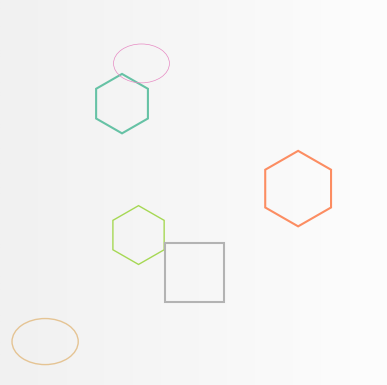[{"shape": "hexagon", "thickness": 1.5, "radius": 0.39, "center": [0.315, 0.731]}, {"shape": "hexagon", "thickness": 1.5, "radius": 0.49, "center": [0.769, 0.51]}, {"shape": "oval", "thickness": 0.5, "radius": 0.36, "center": [0.365, 0.835]}, {"shape": "hexagon", "thickness": 1, "radius": 0.38, "center": [0.357, 0.389]}, {"shape": "oval", "thickness": 1, "radius": 0.43, "center": [0.116, 0.113]}, {"shape": "square", "thickness": 1.5, "radius": 0.38, "center": [0.502, 0.292]}]